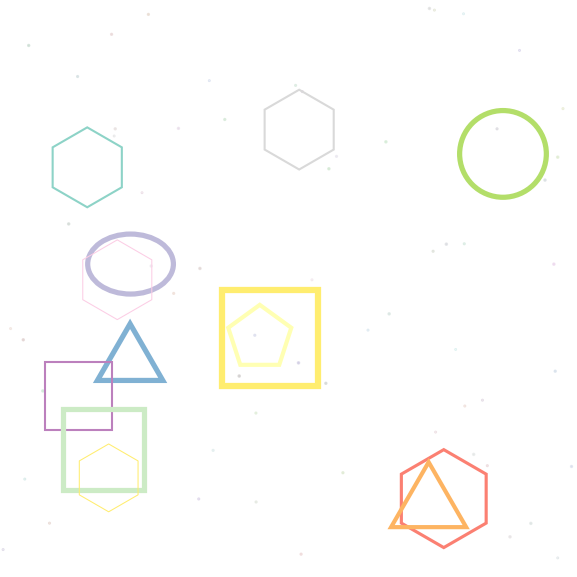[{"shape": "hexagon", "thickness": 1, "radius": 0.35, "center": [0.151, 0.709]}, {"shape": "pentagon", "thickness": 2, "radius": 0.29, "center": [0.45, 0.414]}, {"shape": "oval", "thickness": 2.5, "radius": 0.37, "center": [0.226, 0.542]}, {"shape": "hexagon", "thickness": 1.5, "radius": 0.42, "center": [0.768, 0.136]}, {"shape": "triangle", "thickness": 2.5, "radius": 0.33, "center": [0.225, 0.373]}, {"shape": "triangle", "thickness": 2, "radius": 0.38, "center": [0.742, 0.124]}, {"shape": "circle", "thickness": 2.5, "radius": 0.38, "center": [0.871, 0.733]}, {"shape": "hexagon", "thickness": 0.5, "radius": 0.35, "center": [0.203, 0.515]}, {"shape": "hexagon", "thickness": 1, "radius": 0.35, "center": [0.518, 0.775]}, {"shape": "square", "thickness": 1, "radius": 0.29, "center": [0.136, 0.314]}, {"shape": "square", "thickness": 2.5, "radius": 0.35, "center": [0.18, 0.221]}, {"shape": "hexagon", "thickness": 0.5, "radius": 0.29, "center": [0.188, 0.172]}, {"shape": "square", "thickness": 3, "radius": 0.41, "center": [0.468, 0.414]}]